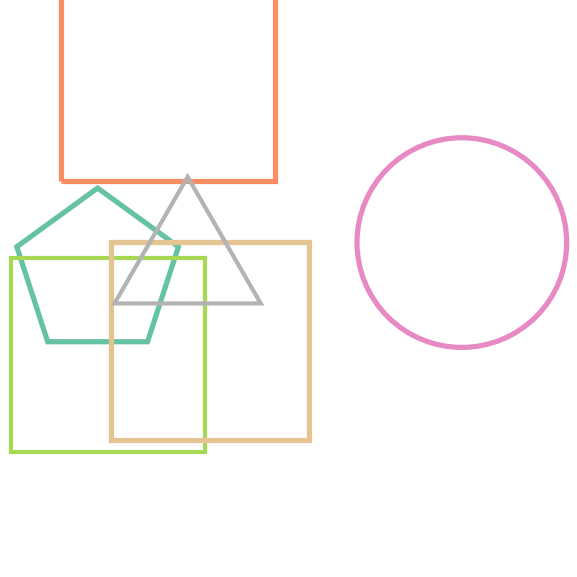[{"shape": "pentagon", "thickness": 2.5, "radius": 0.74, "center": [0.169, 0.526]}, {"shape": "square", "thickness": 2.5, "radius": 0.93, "center": [0.291, 0.871]}, {"shape": "circle", "thickness": 2.5, "radius": 0.91, "center": [0.8, 0.579]}, {"shape": "square", "thickness": 2, "radius": 0.84, "center": [0.186, 0.385]}, {"shape": "square", "thickness": 2.5, "radius": 0.86, "center": [0.364, 0.409]}, {"shape": "triangle", "thickness": 2, "radius": 0.73, "center": [0.325, 0.547]}]